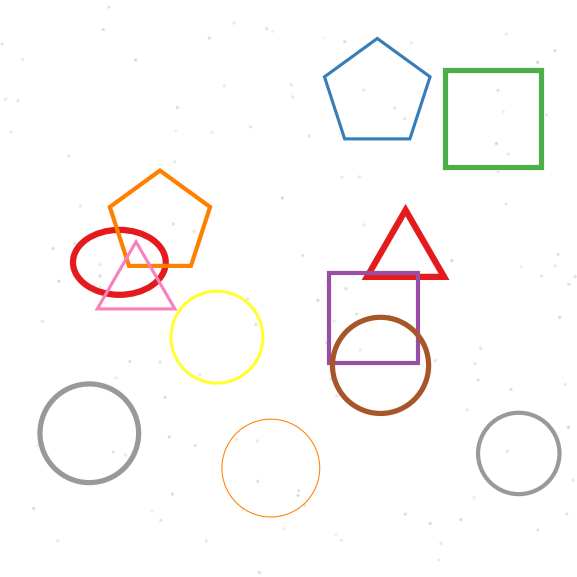[{"shape": "triangle", "thickness": 3, "radius": 0.39, "center": [0.702, 0.558]}, {"shape": "oval", "thickness": 3, "radius": 0.4, "center": [0.207, 0.545]}, {"shape": "pentagon", "thickness": 1.5, "radius": 0.48, "center": [0.653, 0.836]}, {"shape": "square", "thickness": 2.5, "radius": 0.42, "center": [0.854, 0.794]}, {"shape": "square", "thickness": 2, "radius": 0.39, "center": [0.646, 0.449]}, {"shape": "circle", "thickness": 0.5, "radius": 0.42, "center": [0.469, 0.189]}, {"shape": "pentagon", "thickness": 2, "radius": 0.46, "center": [0.277, 0.613]}, {"shape": "circle", "thickness": 1.5, "radius": 0.4, "center": [0.376, 0.415]}, {"shape": "circle", "thickness": 2.5, "radius": 0.42, "center": [0.659, 0.366]}, {"shape": "triangle", "thickness": 1.5, "radius": 0.39, "center": [0.236, 0.503]}, {"shape": "circle", "thickness": 2, "radius": 0.35, "center": [0.898, 0.214]}, {"shape": "circle", "thickness": 2.5, "radius": 0.43, "center": [0.155, 0.249]}]